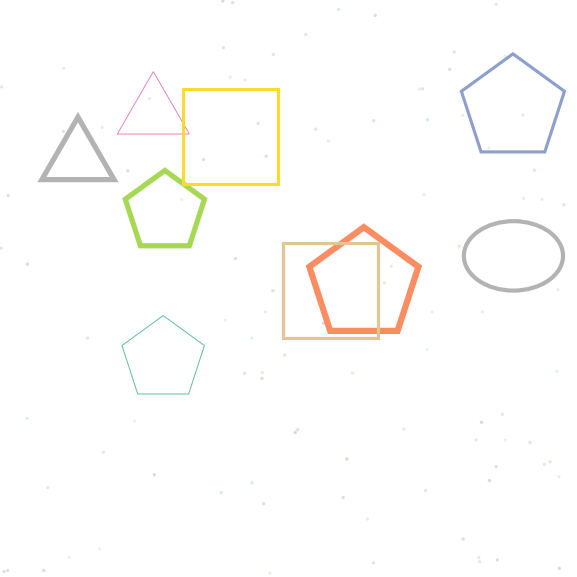[{"shape": "pentagon", "thickness": 0.5, "radius": 0.38, "center": [0.283, 0.378]}, {"shape": "pentagon", "thickness": 3, "radius": 0.5, "center": [0.63, 0.506]}, {"shape": "pentagon", "thickness": 1.5, "radius": 0.47, "center": [0.888, 0.812]}, {"shape": "triangle", "thickness": 0.5, "radius": 0.36, "center": [0.266, 0.803]}, {"shape": "pentagon", "thickness": 2.5, "radius": 0.36, "center": [0.286, 0.632]}, {"shape": "square", "thickness": 1.5, "radius": 0.41, "center": [0.399, 0.762]}, {"shape": "square", "thickness": 1.5, "radius": 0.41, "center": [0.572, 0.497]}, {"shape": "triangle", "thickness": 2.5, "radius": 0.36, "center": [0.135, 0.724]}, {"shape": "oval", "thickness": 2, "radius": 0.43, "center": [0.889, 0.556]}]